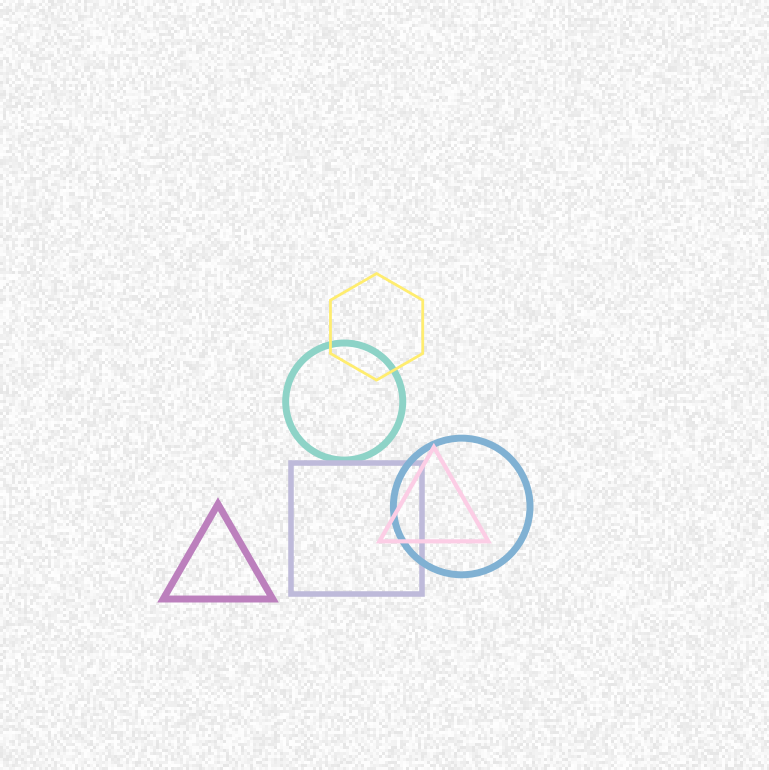[{"shape": "circle", "thickness": 2.5, "radius": 0.38, "center": [0.447, 0.479]}, {"shape": "square", "thickness": 2, "radius": 0.43, "center": [0.463, 0.314]}, {"shape": "circle", "thickness": 2.5, "radius": 0.44, "center": [0.6, 0.342]}, {"shape": "triangle", "thickness": 1.5, "radius": 0.41, "center": [0.563, 0.338]}, {"shape": "triangle", "thickness": 2.5, "radius": 0.41, "center": [0.283, 0.263]}, {"shape": "hexagon", "thickness": 1, "radius": 0.35, "center": [0.489, 0.576]}]